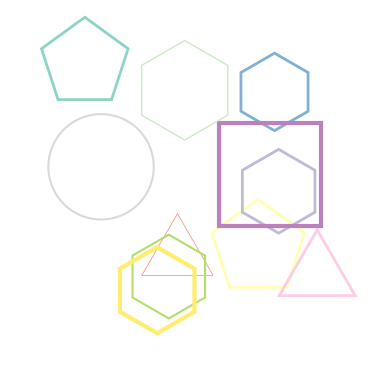[{"shape": "pentagon", "thickness": 2, "radius": 0.59, "center": [0.22, 0.837]}, {"shape": "pentagon", "thickness": 2, "radius": 0.63, "center": [0.671, 0.356]}, {"shape": "hexagon", "thickness": 2, "radius": 0.54, "center": [0.724, 0.503]}, {"shape": "triangle", "thickness": 0.5, "radius": 0.53, "center": [0.461, 0.338]}, {"shape": "hexagon", "thickness": 2, "radius": 0.5, "center": [0.713, 0.761]}, {"shape": "hexagon", "thickness": 1.5, "radius": 0.54, "center": [0.438, 0.282]}, {"shape": "triangle", "thickness": 2, "radius": 0.57, "center": [0.824, 0.289]}, {"shape": "circle", "thickness": 1.5, "radius": 0.68, "center": [0.263, 0.567]}, {"shape": "square", "thickness": 3, "radius": 0.66, "center": [0.702, 0.547]}, {"shape": "hexagon", "thickness": 1, "radius": 0.65, "center": [0.48, 0.766]}, {"shape": "hexagon", "thickness": 3, "radius": 0.56, "center": [0.408, 0.246]}]